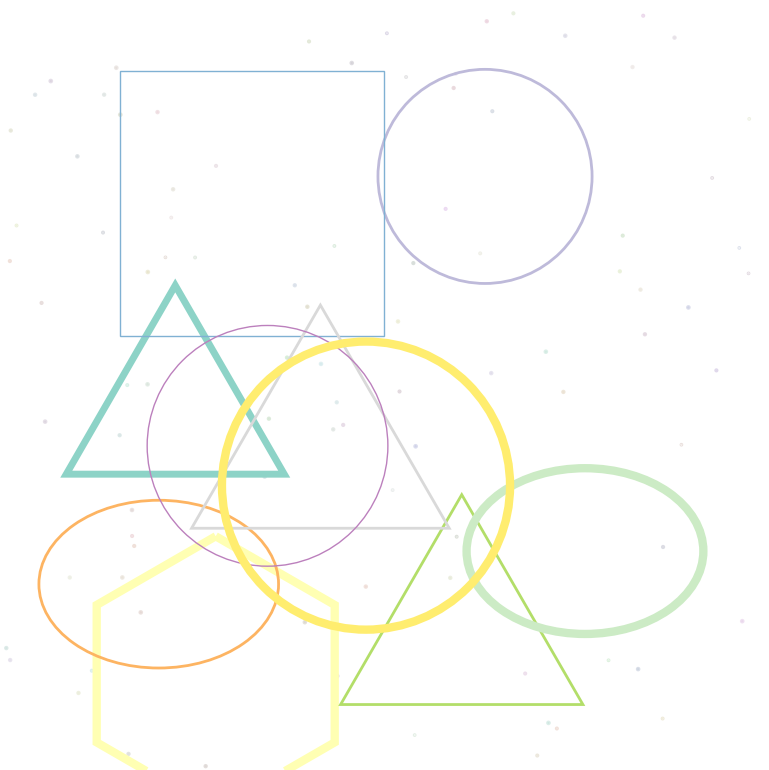[{"shape": "triangle", "thickness": 2.5, "radius": 0.82, "center": [0.228, 0.466]}, {"shape": "hexagon", "thickness": 3, "radius": 0.89, "center": [0.28, 0.125]}, {"shape": "circle", "thickness": 1, "radius": 0.7, "center": [0.63, 0.771]}, {"shape": "square", "thickness": 0.5, "radius": 0.86, "center": [0.328, 0.736]}, {"shape": "oval", "thickness": 1, "radius": 0.78, "center": [0.206, 0.241]}, {"shape": "triangle", "thickness": 1, "radius": 0.91, "center": [0.6, 0.176]}, {"shape": "triangle", "thickness": 1, "radius": 0.97, "center": [0.416, 0.411]}, {"shape": "circle", "thickness": 0.5, "radius": 0.78, "center": [0.347, 0.421]}, {"shape": "oval", "thickness": 3, "radius": 0.77, "center": [0.76, 0.284]}, {"shape": "circle", "thickness": 3, "radius": 0.94, "center": [0.475, 0.369]}]